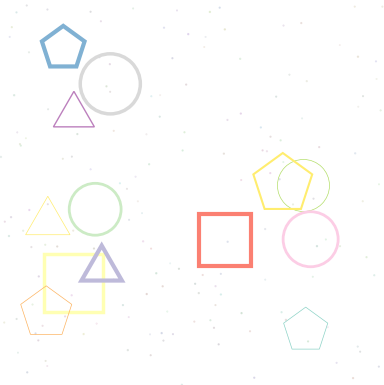[{"shape": "pentagon", "thickness": 0.5, "radius": 0.3, "center": [0.794, 0.142]}, {"shape": "square", "thickness": 2.5, "radius": 0.38, "center": [0.192, 0.265]}, {"shape": "triangle", "thickness": 3, "radius": 0.3, "center": [0.264, 0.302]}, {"shape": "square", "thickness": 3, "radius": 0.34, "center": [0.585, 0.376]}, {"shape": "pentagon", "thickness": 3, "radius": 0.29, "center": [0.164, 0.875]}, {"shape": "pentagon", "thickness": 0.5, "radius": 0.35, "center": [0.12, 0.188]}, {"shape": "circle", "thickness": 0.5, "radius": 0.34, "center": [0.788, 0.518]}, {"shape": "circle", "thickness": 2, "radius": 0.36, "center": [0.807, 0.379]}, {"shape": "circle", "thickness": 2.5, "radius": 0.39, "center": [0.286, 0.782]}, {"shape": "triangle", "thickness": 1, "radius": 0.31, "center": [0.192, 0.701]}, {"shape": "circle", "thickness": 2, "radius": 0.34, "center": [0.247, 0.456]}, {"shape": "pentagon", "thickness": 1.5, "radius": 0.4, "center": [0.734, 0.522]}, {"shape": "triangle", "thickness": 0.5, "radius": 0.33, "center": [0.124, 0.424]}]